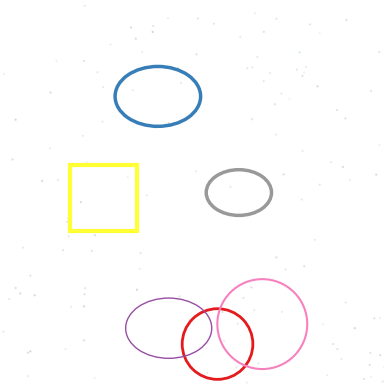[{"shape": "circle", "thickness": 2, "radius": 0.46, "center": [0.565, 0.106]}, {"shape": "oval", "thickness": 2.5, "radius": 0.56, "center": [0.41, 0.75]}, {"shape": "oval", "thickness": 1, "radius": 0.56, "center": [0.438, 0.148]}, {"shape": "square", "thickness": 3, "radius": 0.43, "center": [0.269, 0.486]}, {"shape": "circle", "thickness": 1.5, "radius": 0.58, "center": [0.681, 0.158]}, {"shape": "oval", "thickness": 2.5, "radius": 0.42, "center": [0.62, 0.5]}]